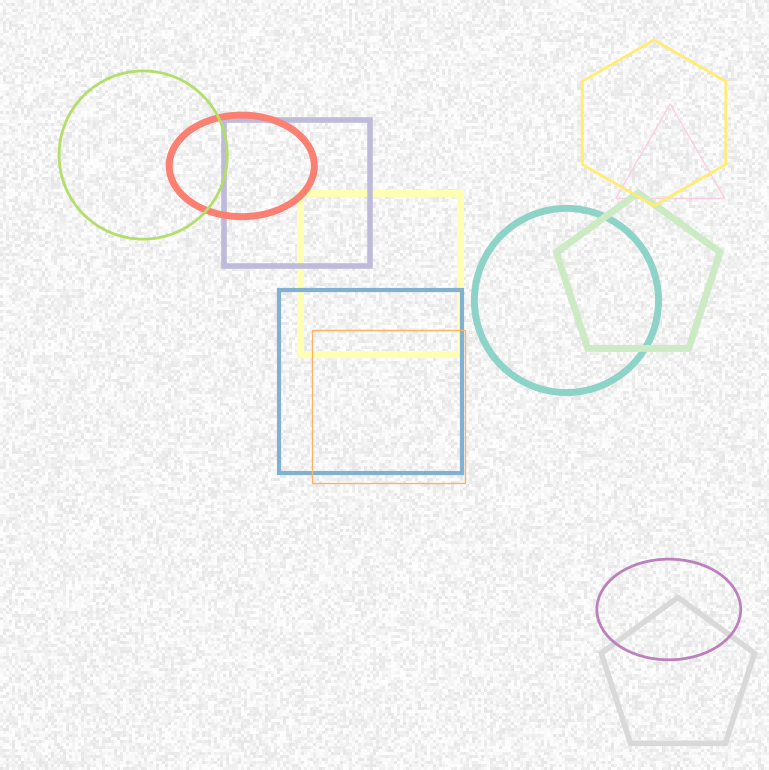[{"shape": "circle", "thickness": 2.5, "radius": 0.6, "center": [0.736, 0.61]}, {"shape": "square", "thickness": 2.5, "radius": 0.52, "center": [0.494, 0.645]}, {"shape": "square", "thickness": 2, "radius": 0.47, "center": [0.386, 0.749]}, {"shape": "oval", "thickness": 2.5, "radius": 0.47, "center": [0.314, 0.785]}, {"shape": "square", "thickness": 1.5, "radius": 0.59, "center": [0.481, 0.504]}, {"shape": "square", "thickness": 0.5, "radius": 0.5, "center": [0.505, 0.472]}, {"shape": "circle", "thickness": 1, "radius": 0.55, "center": [0.186, 0.799]}, {"shape": "triangle", "thickness": 0.5, "radius": 0.41, "center": [0.87, 0.783]}, {"shape": "pentagon", "thickness": 2, "radius": 0.52, "center": [0.88, 0.119]}, {"shape": "oval", "thickness": 1, "radius": 0.47, "center": [0.869, 0.208]}, {"shape": "pentagon", "thickness": 2.5, "radius": 0.56, "center": [0.829, 0.638]}, {"shape": "hexagon", "thickness": 1, "radius": 0.54, "center": [0.849, 0.84]}]